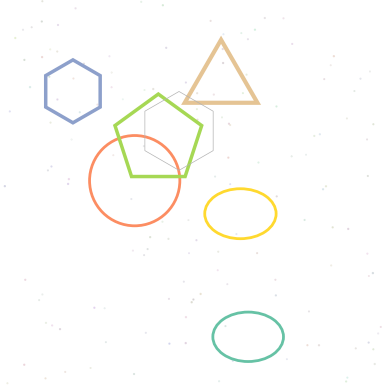[{"shape": "oval", "thickness": 2, "radius": 0.46, "center": [0.645, 0.125]}, {"shape": "circle", "thickness": 2, "radius": 0.59, "center": [0.35, 0.531]}, {"shape": "hexagon", "thickness": 2.5, "radius": 0.41, "center": [0.189, 0.763]}, {"shape": "pentagon", "thickness": 2.5, "radius": 0.59, "center": [0.411, 0.637]}, {"shape": "oval", "thickness": 2, "radius": 0.46, "center": [0.624, 0.445]}, {"shape": "triangle", "thickness": 3, "radius": 0.55, "center": [0.574, 0.788]}, {"shape": "hexagon", "thickness": 0.5, "radius": 0.51, "center": [0.465, 0.66]}]